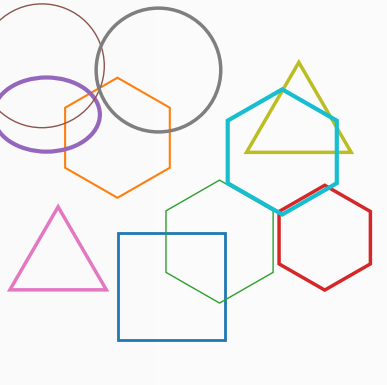[{"shape": "square", "thickness": 2, "radius": 0.69, "center": [0.442, 0.255]}, {"shape": "hexagon", "thickness": 1.5, "radius": 0.78, "center": [0.303, 0.642]}, {"shape": "hexagon", "thickness": 1, "radius": 0.8, "center": [0.567, 0.372]}, {"shape": "hexagon", "thickness": 2.5, "radius": 0.68, "center": [0.838, 0.383]}, {"shape": "oval", "thickness": 3, "radius": 0.69, "center": [0.12, 0.702]}, {"shape": "circle", "thickness": 1, "radius": 0.8, "center": [0.108, 0.829]}, {"shape": "triangle", "thickness": 2.5, "radius": 0.72, "center": [0.15, 0.319]}, {"shape": "circle", "thickness": 2.5, "radius": 0.8, "center": [0.409, 0.818]}, {"shape": "triangle", "thickness": 2.5, "radius": 0.78, "center": [0.771, 0.682]}, {"shape": "hexagon", "thickness": 3, "radius": 0.81, "center": [0.728, 0.605]}]